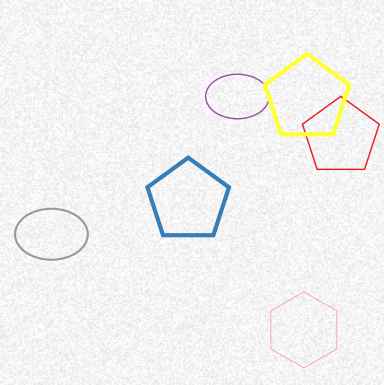[{"shape": "pentagon", "thickness": 1, "radius": 0.52, "center": [0.885, 0.645]}, {"shape": "pentagon", "thickness": 3, "radius": 0.56, "center": [0.489, 0.479]}, {"shape": "oval", "thickness": 1, "radius": 0.41, "center": [0.617, 0.749]}, {"shape": "pentagon", "thickness": 3, "radius": 0.58, "center": [0.798, 0.745]}, {"shape": "hexagon", "thickness": 0.5, "radius": 0.49, "center": [0.789, 0.143]}, {"shape": "oval", "thickness": 1.5, "radius": 0.47, "center": [0.134, 0.392]}]